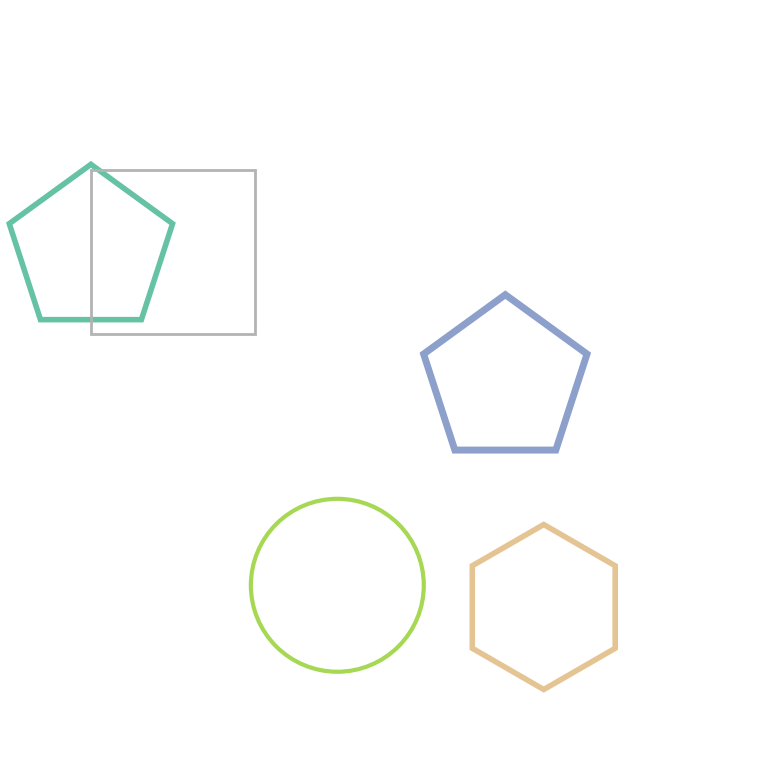[{"shape": "pentagon", "thickness": 2, "radius": 0.56, "center": [0.118, 0.675]}, {"shape": "pentagon", "thickness": 2.5, "radius": 0.56, "center": [0.656, 0.506]}, {"shape": "circle", "thickness": 1.5, "radius": 0.56, "center": [0.438, 0.24]}, {"shape": "hexagon", "thickness": 2, "radius": 0.54, "center": [0.706, 0.212]}, {"shape": "square", "thickness": 1, "radius": 0.53, "center": [0.224, 0.673]}]